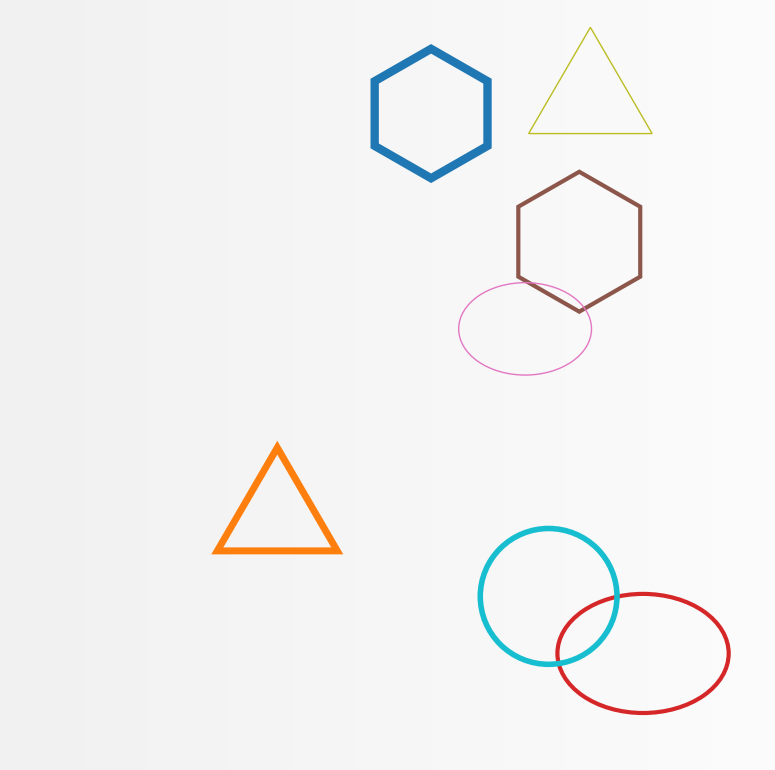[{"shape": "hexagon", "thickness": 3, "radius": 0.42, "center": [0.556, 0.853]}, {"shape": "triangle", "thickness": 2.5, "radius": 0.45, "center": [0.358, 0.329]}, {"shape": "oval", "thickness": 1.5, "radius": 0.55, "center": [0.83, 0.151]}, {"shape": "hexagon", "thickness": 1.5, "radius": 0.45, "center": [0.747, 0.686]}, {"shape": "oval", "thickness": 0.5, "radius": 0.43, "center": [0.678, 0.573]}, {"shape": "triangle", "thickness": 0.5, "radius": 0.46, "center": [0.762, 0.873]}, {"shape": "circle", "thickness": 2, "radius": 0.44, "center": [0.708, 0.225]}]